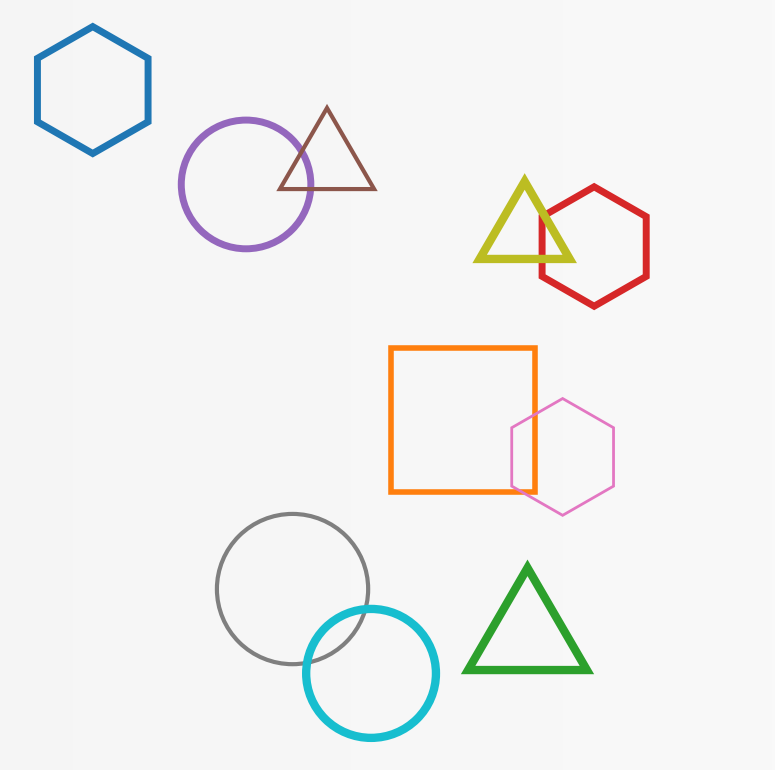[{"shape": "hexagon", "thickness": 2.5, "radius": 0.41, "center": [0.12, 0.883]}, {"shape": "square", "thickness": 2, "radius": 0.47, "center": [0.597, 0.455]}, {"shape": "triangle", "thickness": 3, "radius": 0.44, "center": [0.681, 0.174]}, {"shape": "hexagon", "thickness": 2.5, "radius": 0.39, "center": [0.767, 0.68]}, {"shape": "circle", "thickness": 2.5, "radius": 0.42, "center": [0.317, 0.76]}, {"shape": "triangle", "thickness": 1.5, "radius": 0.35, "center": [0.422, 0.79]}, {"shape": "hexagon", "thickness": 1, "radius": 0.38, "center": [0.726, 0.407]}, {"shape": "circle", "thickness": 1.5, "radius": 0.49, "center": [0.377, 0.235]}, {"shape": "triangle", "thickness": 3, "radius": 0.34, "center": [0.677, 0.697]}, {"shape": "circle", "thickness": 3, "radius": 0.42, "center": [0.479, 0.125]}]